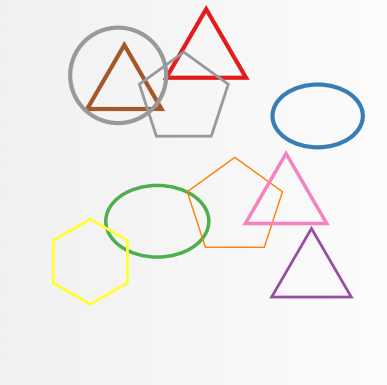[{"shape": "triangle", "thickness": 3, "radius": 0.59, "center": [0.532, 0.857]}, {"shape": "oval", "thickness": 3, "radius": 0.58, "center": [0.82, 0.699]}, {"shape": "oval", "thickness": 2.5, "radius": 0.66, "center": [0.406, 0.425]}, {"shape": "triangle", "thickness": 2, "radius": 0.59, "center": [0.804, 0.288]}, {"shape": "pentagon", "thickness": 1, "radius": 0.65, "center": [0.606, 0.462]}, {"shape": "hexagon", "thickness": 2, "radius": 0.55, "center": [0.233, 0.32]}, {"shape": "triangle", "thickness": 3, "radius": 0.55, "center": [0.321, 0.772]}, {"shape": "triangle", "thickness": 2.5, "radius": 0.61, "center": [0.738, 0.48]}, {"shape": "circle", "thickness": 3, "radius": 0.62, "center": [0.305, 0.804]}, {"shape": "pentagon", "thickness": 2, "radius": 0.6, "center": [0.474, 0.744]}]